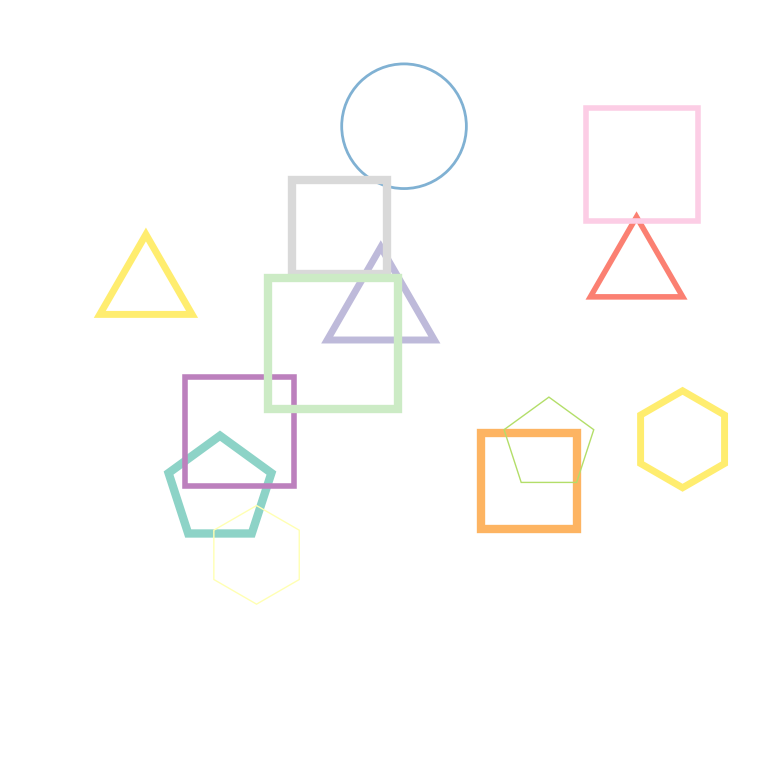[{"shape": "pentagon", "thickness": 3, "radius": 0.35, "center": [0.286, 0.364]}, {"shape": "hexagon", "thickness": 0.5, "radius": 0.32, "center": [0.333, 0.279]}, {"shape": "triangle", "thickness": 2.5, "radius": 0.4, "center": [0.495, 0.599]}, {"shape": "triangle", "thickness": 2, "radius": 0.35, "center": [0.827, 0.649]}, {"shape": "circle", "thickness": 1, "radius": 0.4, "center": [0.525, 0.836]}, {"shape": "square", "thickness": 3, "radius": 0.31, "center": [0.687, 0.376]}, {"shape": "pentagon", "thickness": 0.5, "radius": 0.31, "center": [0.713, 0.423]}, {"shape": "square", "thickness": 2, "radius": 0.36, "center": [0.833, 0.786]}, {"shape": "square", "thickness": 3, "radius": 0.31, "center": [0.441, 0.705]}, {"shape": "square", "thickness": 2, "radius": 0.35, "center": [0.311, 0.439]}, {"shape": "square", "thickness": 3, "radius": 0.42, "center": [0.432, 0.554]}, {"shape": "triangle", "thickness": 2.5, "radius": 0.35, "center": [0.19, 0.626]}, {"shape": "hexagon", "thickness": 2.5, "radius": 0.31, "center": [0.886, 0.429]}]